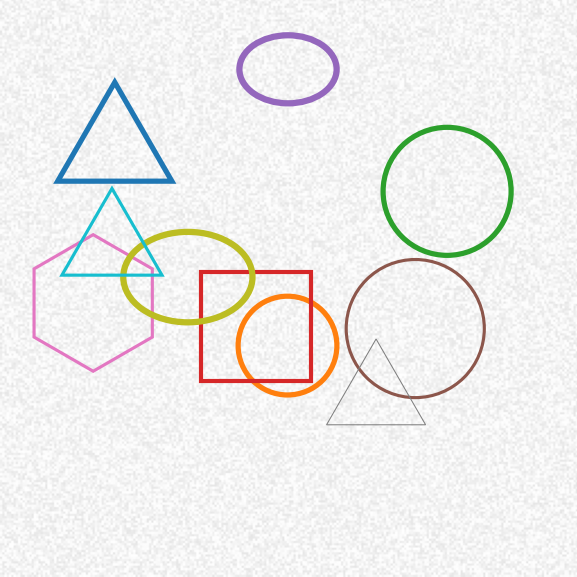[{"shape": "triangle", "thickness": 2.5, "radius": 0.57, "center": [0.199, 0.742]}, {"shape": "circle", "thickness": 2.5, "radius": 0.43, "center": [0.498, 0.401]}, {"shape": "circle", "thickness": 2.5, "radius": 0.55, "center": [0.774, 0.668]}, {"shape": "square", "thickness": 2, "radius": 0.48, "center": [0.443, 0.434]}, {"shape": "oval", "thickness": 3, "radius": 0.42, "center": [0.499, 0.879]}, {"shape": "circle", "thickness": 1.5, "radius": 0.6, "center": [0.719, 0.43]}, {"shape": "hexagon", "thickness": 1.5, "radius": 0.59, "center": [0.161, 0.475]}, {"shape": "triangle", "thickness": 0.5, "radius": 0.5, "center": [0.651, 0.313]}, {"shape": "oval", "thickness": 3, "radius": 0.56, "center": [0.325, 0.519]}, {"shape": "triangle", "thickness": 1.5, "radius": 0.5, "center": [0.194, 0.573]}]